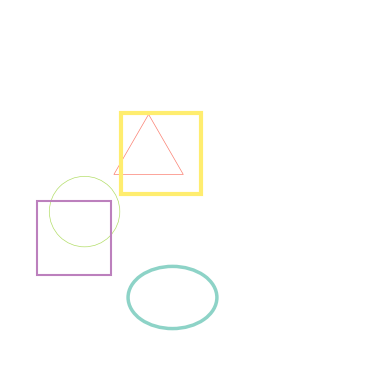[{"shape": "oval", "thickness": 2.5, "radius": 0.58, "center": [0.448, 0.227]}, {"shape": "triangle", "thickness": 0.5, "radius": 0.52, "center": [0.386, 0.599]}, {"shape": "circle", "thickness": 0.5, "radius": 0.46, "center": [0.22, 0.45]}, {"shape": "square", "thickness": 1.5, "radius": 0.48, "center": [0.192, 0.383]}, {"shape": "square", "thickness": 3, "radius": 0.52, "center": [0.419, 0.601]}]